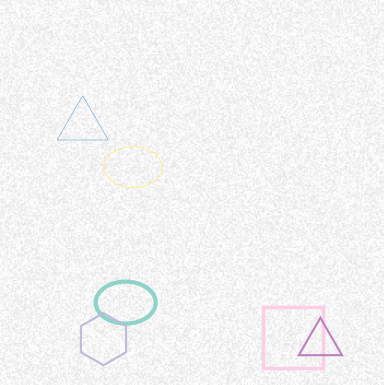[{"shape": "oval", "thickness": 3, "radius": 0.39, "center": [0.327, 0.214]}, {"shape": "hexagon", "thickness": 1.5, "radius": 0.34, "center": [0.269, 0.119]}, {"shape": "triangle", "thickness": 0.5, "radius": 0.38, "center": [0.215, 0.675]}, {"shape": "square", "thickness": 2.5, "radius": 0.39, "center": [0.761, 0.123]}, {"shape": "triangle", "thickness": 1.5, "radius": 0.32, "center": [0.832, 0.11]}, {"shape": "oval", "thickness": 0.5, "radius": 0.38, "center": [0.345, 0.566]}]